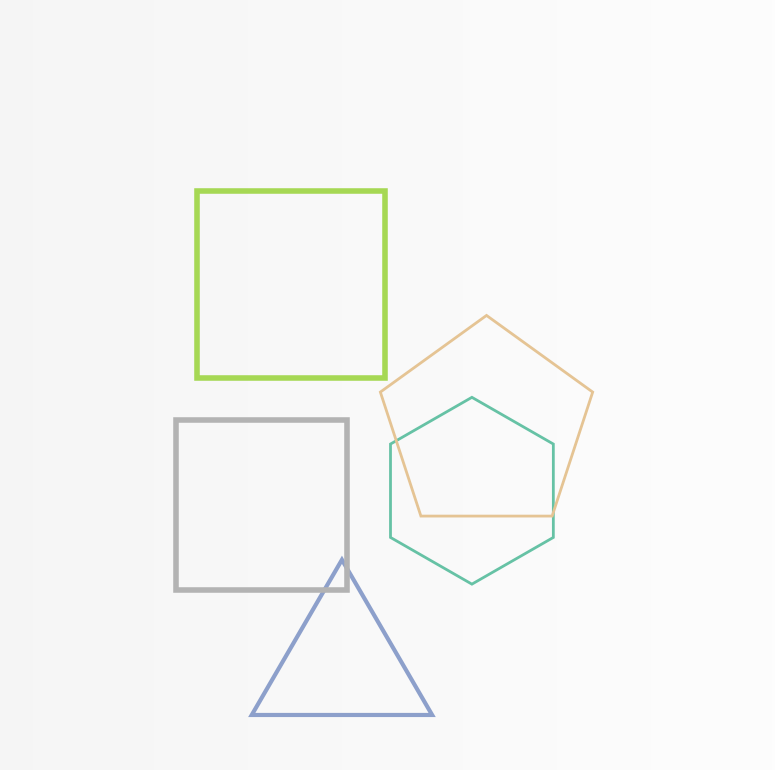[{"shape": "hexagon", "thickness": 1, "radius": 0.61, "center": [0.609, 0.363]}, {"shape": "triangle", "thickness": 1.5, "radius": 0.67, "center": [0.441, 0.139]}, {"shape": "square", "thickness": 2, "radius": 0.61, "center": [0.375, 0.63]}, {"shape": "pentagon", "thickness": 1, "radius": 0.72, "center": [0.628, 0.446]}, {"shape": "square", "thickness": 2, "radius": 0.55, "center": [0.337, 0.344]}]